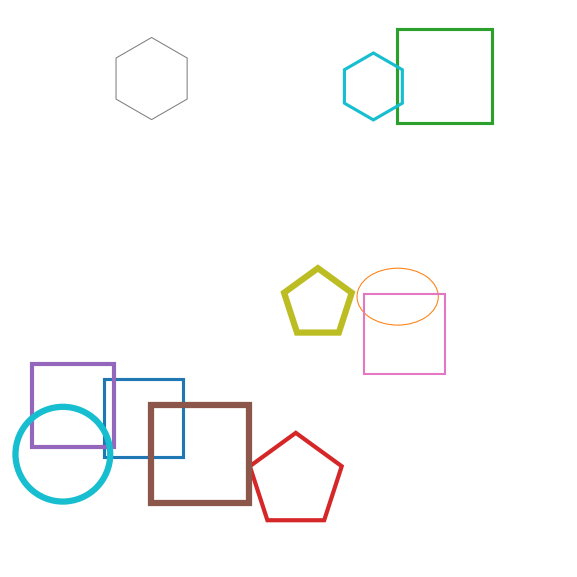[{"shape": "square", "thickness": 1.5, "radius": 0.34, "center": [0.249, 0.275]}, {"shape": "oval", "thickness": 0.5, "radius": 0.35, "center": [0.689, 0.485]}, {"shape": "square", "thickness": 1.5, "radius": 0.41, "center": [0.77, 0.868]}, {"shape": "pentagon", "thickness": 2, "radius": 0.42, "center": [0.512, 0.166]}, {"shape": "square", "thickness": 2, "radius": 0.36, "center": [0.127, 0.297]}, {"shape": "square", "thickness": 3, "radius": 0.43, "center": [0.347, 0.213]}, {"shape": "square", "thickness": 1, "radius": 0.35, "center": [0.7, 0.42]}, {"shape": "hexagon", "thickness": 0.5, "radius": 0.36, "center": [0.262, 0.863]}, {"shape": "pentagon", "thickness": 3, "radius": 0.31, "center": [0.551, 0.473]}, {"shape": "hexagon", "thickness": 1.5, "radius": 0.29, "center": [0.647, 0.849]}, {"shape": "circle", "thickness": 3, "radius": 0.41, "center": [0.109, 0.213]}]